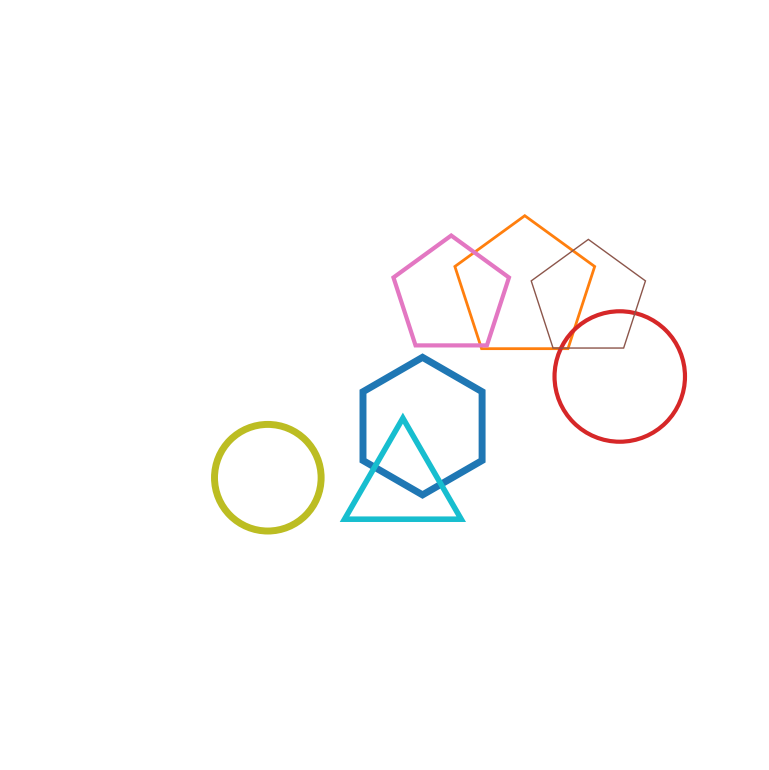[{"shape": "hexagon", "thickness": 2.5, "radius": 0.45, "center": [0.549, 0.447]}, {"shape": "pentagon", "thickness": 1, "radius": 0.48, "center": [0.682, 0.624]}, {"shape": "circle", "thickness": 1.5, "radius": 0.42, "center": [0.805, 0.511]}, {"shape": "pentagon", "thickness": 0.5, "radius": 0.39, "center": [0.764, 0.611]}, {"shape": "pentagon", "thickness": 1.5, "radius": 0.39, "center": [0.586, 0.615]}, {"shape": "circle", "thickness": 2.5, "radius": 0.35, "center": [0.348, 0.38]}, {"shape": "triangle", "thickness": 2, "radius": 0.44, "center": [0.523, 0.369]}]